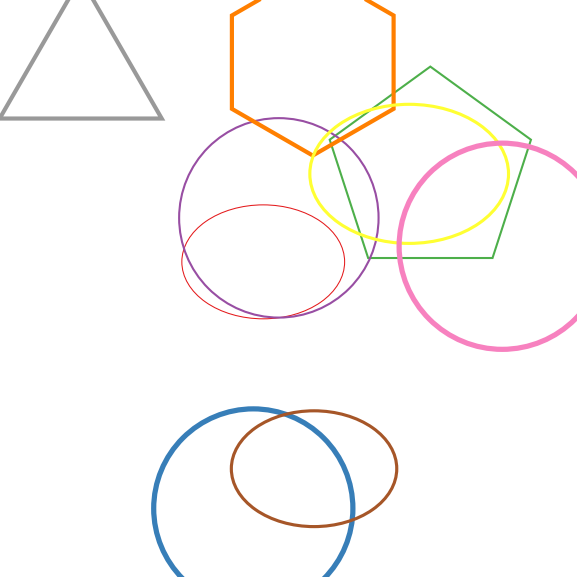[{"shape": "oval", "thickness": 0.5, "radius": 0.7, "center": [0.456, 0.546]}, {"shape": "circle", "thickness": 2.5, "radius": 0.86, "center": [0.439, 0.119]}, {"shape": "pentagon", "thickness": 1, "radius": 0.92, "center": [0.745, 0.701]}, {"shape": "circle", "thickness": 1, "radius": 0.86, "center": [0.483, 0.622]}, {"shape": "hexagon", "thickness": 2, "radius": 0.81, "center": [0.542, 0.891]}, {"shape": "oval", "thickness": 1.5, "radius": 0.86, "center": [0.709, 0.698]}, {"shape": "oval", "thickness": 1.5, "radius": 0.72, "center": [0.544, 0.188]}, {"shape": "circle", "thickness": 2.5, "radius": 0.89, "center": [0.87, 0.573]}, {"shape": "triangle", "thickness": 2, "radius": 0.81, "center": [0.14, 0.875]}]